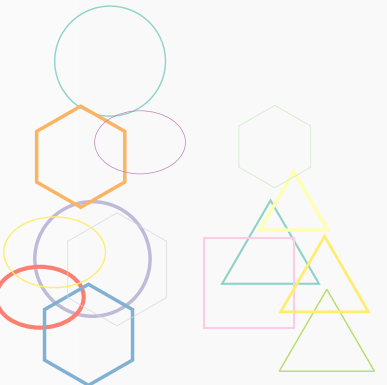[{"shape": "circle", "thickness": 1, "radius": 0.71, "center": [0.284, 0.841]}, {"shape": "triangle", "thickness": 1.5, "radius": 0.72, "center": [0.698, 0.335]}, {"shape": "triangle", "thickness": 2.5, "radius": 0.51, "center": [0.758, 0.453]}, {"shape": "circle", "thickness": 2.5, "radius": 0.74, "center": [0.239, 0.327]}, {"shape": "oval", "thickness": 3, "radius": 0.56, "center": [0.103, 0.228]}, {"shape": "hexagon", "thickness": 2.5, "radius": 0.66, "center": [0.228, 0.13]}, {"shape": "hexagon", "thickness": 2.5, "radius": 0.66, "center": [0.208, 0.593]}, {"shape": "triangle", "thickness": 1, "radius": 0.71, "center": [0.843, 0.107]}, {"shape": "square", "thickness": 1.5, "radius": 0.59, "center": [0.643, 0.265]}, {"shape": "hexagon", "thickness": 0.5, "radius": 0.73, "center": [0.302, 0.3]}, {"shape": "oval", "thickness": 0.5, "radius": 0.59, "center": [0.361, 0.63]}, {"shape": "hexagon", "thickness": 0.5, "radius": 0.53, "center": [0.709, 0.619]}, {"shape": "triangle", "thickness": 2, "radius": 0.65, "center": [0.838, 0.256]}, {"shape": "oval", "thickness": 1, "radius": 0.66, "center": [0.141, 0.345]}]